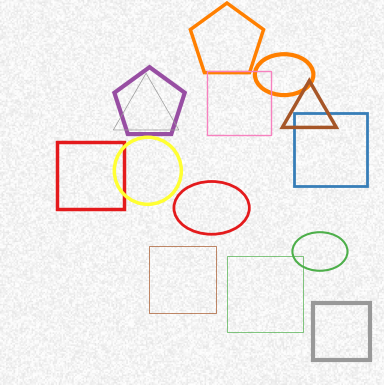[{"shape": "square", "thickness": 2.5, "radius": 0.43, "center": [0.235, 0.544]}, {"shape": "oval", "thickness": 2, "radius": 0.49, "center": [0.55, 0.46]}, {"shape": "square", "thickness": 2, "radius": 0.47, "center": [0.859, 0.612]}, {"shape": "oval", "thickness": 1.5, "radius": 0.36, "center": [0.831, 0.347]}, {"shape": "square", "thickness": 0.5, "radius": 0.49, "center": [0.688, 0.236]}, {"shape": "pentagon", "thickness": 3, "radius": 0.48, "center": [0.388, 0.729]}, {"shape": "oval", "thickness": 3, "radius": 0.38, "center": [0.738, 0.806]}, {"shape": "pentagon", "thickness": 2.5, "radius": 0.5, "center": [0.589, 0.892]}, {"shape": "circle", "thickness": 2.5, "radius": 0.44, "center": [0.384, 0.556]}, {"shape": "square", "thickness": 0.5, "radius": 0.43, "center": [0.473, 0.275]}, {"shape": "triangle", "thickness": 2.5, "radius": 0.4, "center": [0.803, 0.71]}, {"shape": "square", "thickness": 1, "radius": 0.41, "center": [0.621, 0.733]}, {"shape": "square", "thickness": 3, "radius": 0.37, "center": [0.887, 0.139]}, {"shape": "triangle", "thickness": 0.5, "radius": 0.49, "center": [0.379, 0.712]}]